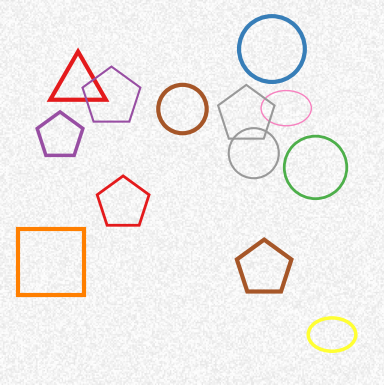[{"shape": "triangle", "thickness": 3, "radius": 0.42, "center": [0.203, 0.783]}, {"shape": "pentagon", "thickness": 2, "radius": 0.35, "center": [0.32, 0.472]}, {"shape": "circle", "thickness": 3, "radius": 0.43, "center": [0.706, 0.873]}, {"shape": "circle", "thickness": 2, "radius": 0.41, "center": [0.82, 0.565]}, {"shape": "pentagon", "thickness": 1.5, "radius": 0.4, "center": [0.289, 0.748]}, {"shape": "pentagon", "thickness": 2.5, "radius": 0.31, "center": [0.156, 0.647]}, {"shape": "square", "thickness": 3, "radius": 0.43, "center": [0.133, 0.319]}, {"shape": "oval", "thickness": 2.5, "radius": 0.31, "center": [0.862, 0.131]}, {"shape": "circle", "thickness": 3, "radius": 0.31, "center": [0.474, 0.717]}, {"shape": "pentagon", "thickness": 3, "radius": 0.37, "center": [0.686, 0.303]}, {"shape": "oval", "thickness": 1, "radius": 0.33, "center": [0.743, 0.719]}, {"shape": "pentagon", "thickness": 1.5, "radius": 0.39, "center": [0.64, 0.702]}, {"shape": "circle", "thickness": 1.5, "radius": 0.33, "center": [0.659, 0.602]}]